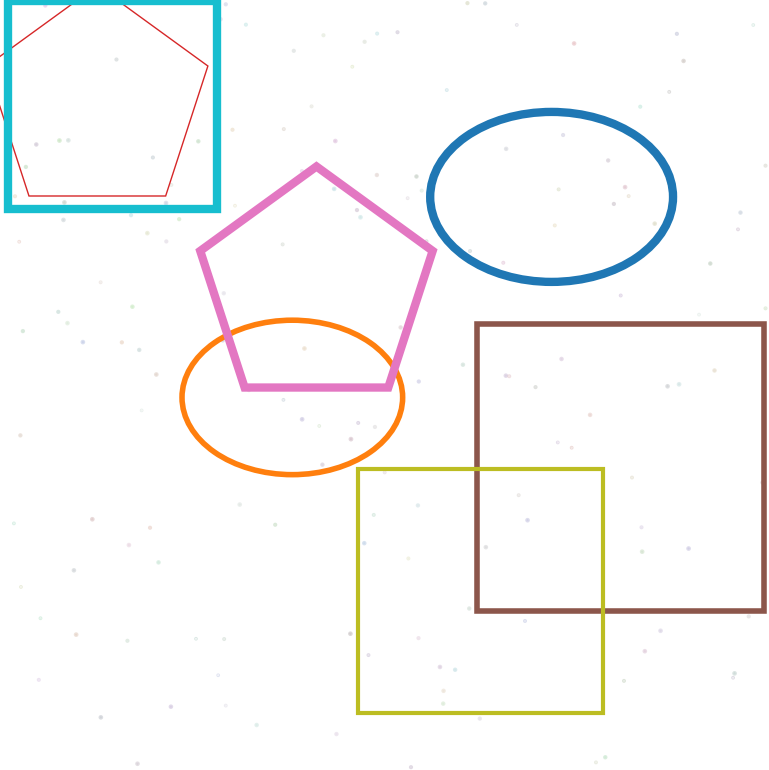[{"shape": "oval", "thickness": 3, "radius": 0.79, "center": [0.716, 0.744]}, {"shape": "oval", "thickness": 2, "radius": 0.72, "center": [0.38, 0.484]}, {"shape": "pentagon", "thickness": 0.5, "radius": 0.75, "center": [0.126, 0.868]}, {"shape": "square", "thickness": 2, "radius": 0.93, "center": [0.806, 0.393]}, {"shape": "pentagon", "thickness": 3, "radius": 0.79, "center": [0.411, 0.625]}, {"shape": "square", "thickness": 1.5, "radius": 0.79, "center": [0.624, 0.233]}, {"shape": "square", "thickness": 3, "radius": 0.68, "center": [0.146, 0.864]}]